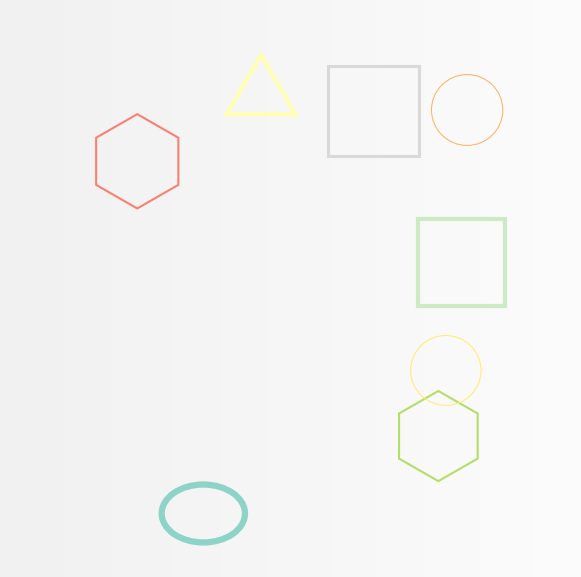[{"shape": "oval", "thickness": 3, "radius": 0.36, "center": [0.35, 0.11]}, {"shape": "triangle", "thickness": 2, "radius": 0.34, "center": [0.449, 0.835]}, {"shape": "hexagon", "thickness": 1, "radius": 0.41, "center": [0.236, 0.72]}, {"shape": "circle", "thickness": 0.5, "radius": 0.31, "center": [0.804, 0.809]}, {"shape": "hexagon", "thickness": 1, "radius": 0.39, "center": [0.754, 0.244]}, {"shape": "square", "thickness": 1.5, "radius": 0.39, "center": [0.643, 0.807]}, {"shape": "square", "thickness": 2, "radius": 0.37, "center": [0.794, 0.545]}, {"shape": "circle", "thickness": 0.5, "radius": 0.3, "center": [0.767, 0.358]}]